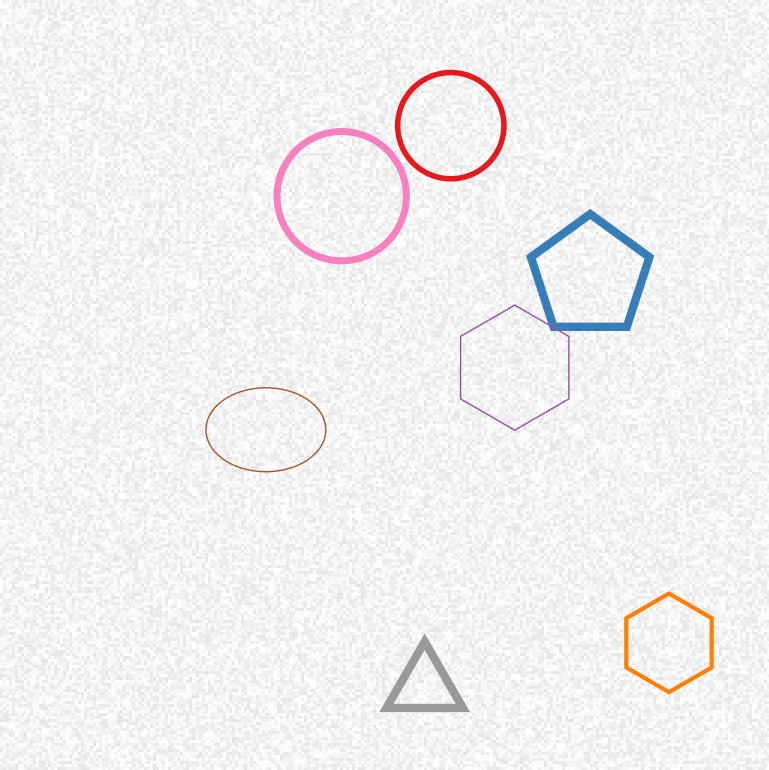[{"shape": "circle", "thickness": 2, "radius": 0.35, "center": [0.585, 0.837]}, {"shape": "pentagon", "thickness": 3, "radius": 0.4, "center": [0.766, 0.641]}, {"shape": "hexagon", "thickness": 0.5, "radius": 0.41, "center": [0.668, 0.522]}, {"shape": "hexagon", "thickness": 1.5, "radius": 0.32, "center": [0.869, 0.165]}, {"shape": "oval", "thickness": 0.5, "radius": 0.39, "center": [0.345, 0.442]}, {"shape": "circle", "thickness": 2.5, "radius": 0.42, "center": [0.444, 0.745]}, {"shape": "triangle", "thickness": 3, "radius": 0.29, "center": [0.552, 0.109]}]